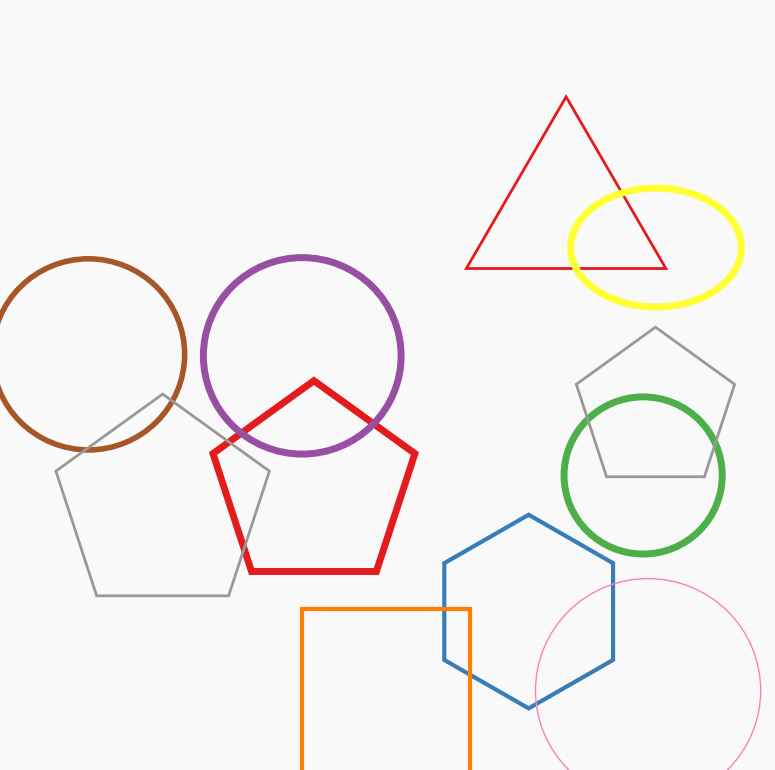[{"shape": "triangle", "thickness": 1, "radius": 0.74, "center": [0.73, 0.726]}, {"shape": "pentagon", "thickness": 2.5, "radius": 0.68, "center": [0.405, 0.369]}, {"shape": "hexagon", "thickness": 1.5, "radius": 0.63, "center": [0.682, 0.206]}, {"shape": "circle", "thickness": 2.5, "radius": 0.51, "center": [0.83, 0.383]}, {"shape": "circle", "thickness": 2.5, "radius": 0.64, "center": [0.39, 0.538]}, {"shape": "square", "thickness": 1.5, "radius": 0.54, "center": [0.498, 0.1]}, {"shape": "oval", "thickness": 2.5, "radius": 0.55, "center": [0.846, 0.678]}, {"shape": "circle", "thickness": 2, "radius": 0.62, "center": [0.114, 0.54]}, {"shape": "circle", "thickness": 0.5, "radius": 0.73, "center": [0.836, 0.103]}, {"shape": "pentagon", "thickness": 1, "radius": 0.72, "center": [0.21, 0.343]}, {"shape": "pentagon", "thickness": 1, "radius": 0.54, "center": [0.846, 0.468]}]